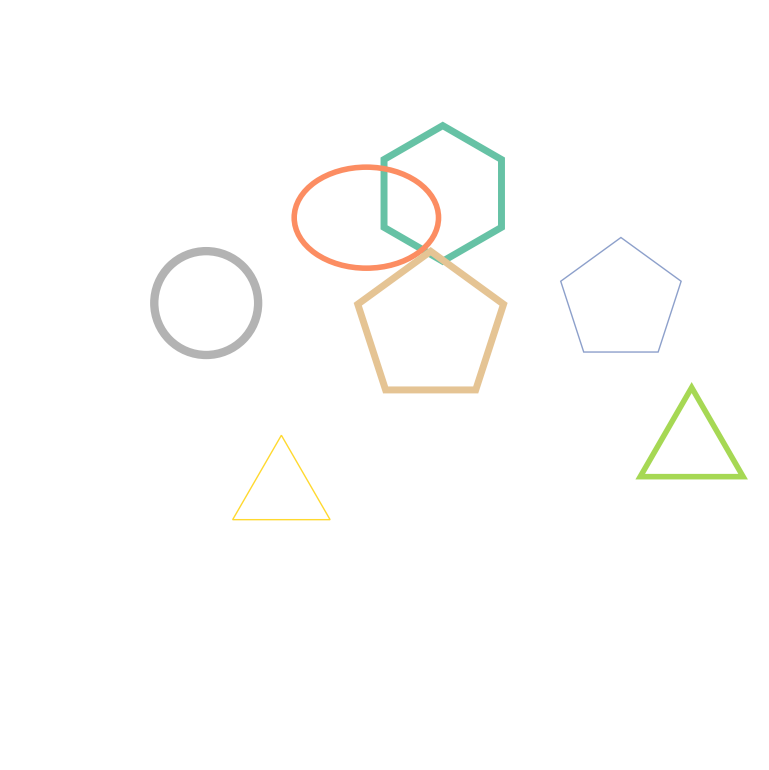[{"shape": "hexagon", "thickness": 2.5, "radius": 0.44, "center": [0.575, 0.749]}, {"shape": "oval", "thickness": 2, "radius": 0.47, "center": [0.476, 0.717]}, {"shape": "pentagon", "thickness": 0.5, "radius": 0.41, "center": [0.806, 0.609]}, {"shape": "triangle", "thickness": 2, "radius": 0.39, "center": [0.898, 0.42]}, {"shape": "triangle", "thickness": 0.5, "radius": 0.37, "center": [0.365, 0.362]}, {"shape": "pentagon", "thickness": 2.5, "radius": 0.5, "center": [0.559, 0.574]}, {"shape": "circle", "thickness": 3, "radius": 0.34, "center": [0.268, 0.606]}]